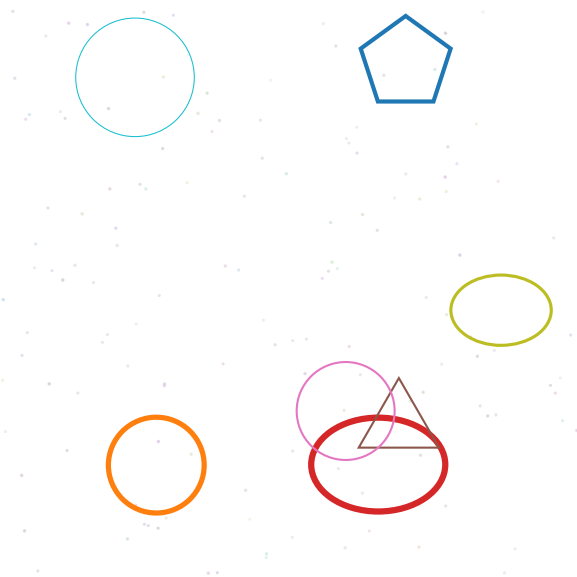[{"shape": "pentagon", "thickness": 2, "radius": 0.41, "center": [0.702, 0.89]}, {"shape": "circle", "thickness": 2.5, "radius": 0.41, "center": [0.271, 0.194]}, {"shape": "oval", "thickness": 3, "radius": 0.58, "center": [0.655, 0.195]}, {"shape": "triangle", "thickness": 1, "radius": 0.4, "center": [0.691, 0.264]}, {"shape": "circle", "thickness": 1, "radius": 0.42, "center": [0.599, 0.287]}, {"shape": "oval", "thickness": 1.5, "radius": 0.43, "center": [0.868, 0.462]}, {"shape": "circle", "thickness": 0.5, "radius": 0.51, "center": [0.234, 0.865]}]